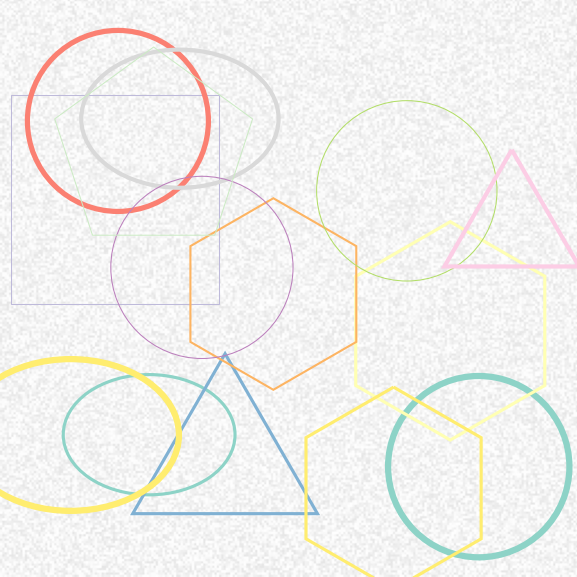[{"shape": "oval", "thickness": 1.5, "radius": 0.74, "center": [0.258, 0.246]}, {"shape": "circle", "thickness": 3, "radius": 0.78, "center": [0.829, 0.191]}, {"shape": "hexagon", "thickness": 1.5, "radius": 0.95, "center": [0.78, 0.426]}, {"shape": "square", "thickness": 0.5, "radius": 0.9, "center": [0.199, 0.654]}, {"shape": "circle", "thickness": 2.5, "radius": 0.78, "center": [0.204, 0.79]}, {"shape": "triangle", "thickness": 1.5, "radius": 0.92, "center": [0.39, 0.202]}, {"shape": "hexagon", "thickness": 1, "radius": 0.83, "center": [0.473, 0.49]}, {"shape": "circle", "thickness": 0.5, "radius": 0.78, "center": [0.704, 0.669]}, {"shape": "triangle", "thickness": 2, "radius": 0.67, "center": [0.886, 0.605]}, {"shape": "oval", "thickness": 2, "radius": 0.85, "center": [0.312, 0.794]}, {"shape": "circle", "thickness": 0.5, "radius": 0.79, "center": [0.35, 0.536]}, {"shape": "pentagon", "thickness": 0.5, "radius": 0.9, "center": [0.266, 0.738]}, {"shape": "oval", "thickness": 3, "radius": 0.94, "center": [0.122, 0.246]}, {"shape": "hexagon", "thickness": 1.5, "radius": 0.88, "center": [0.682, 0.154]}]